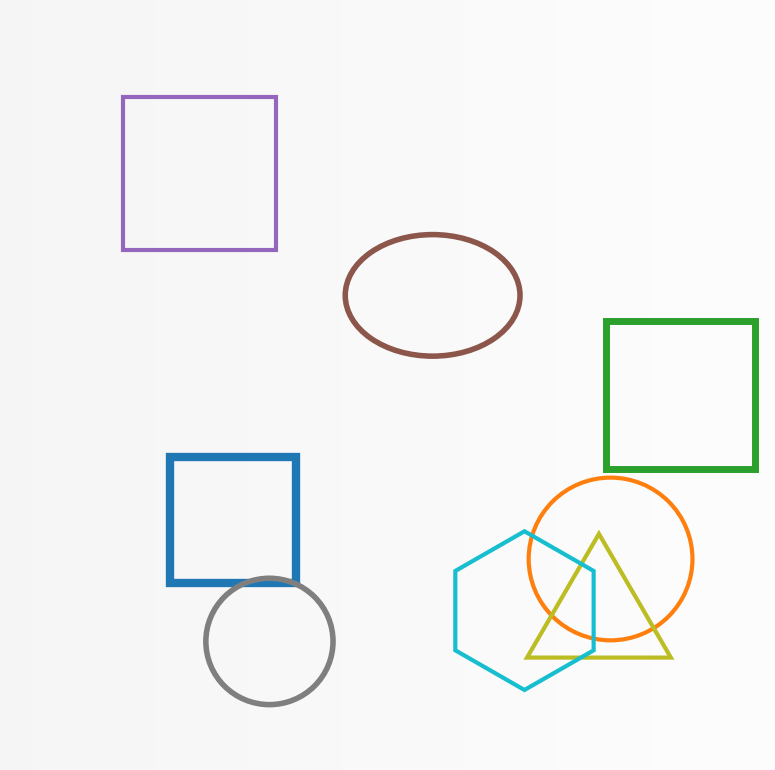[{"shape": "square", "thickness": 3, "radius": 0.41, "center": [0.301, 0.325]}, {"shape": "circle", "thickness": 1.5, "radius": 0.53, "center": [0.788, 0.274]}, {"shape": "square", "thickness": 2.5, "radius": 0.48, "center": [0.878, 0.487]}, {"shape": "square", "thickness": 1.5, "radius": 0.5, "center": [0.257, 0.775]}, {"shape": "oval", "thickness": 2, "radius": 0.56, "center": [0.558, 0.616]}, {"shape": "circle", "thickness": 2, "radius": 0.41, "center": [0.348, 0.167]}, {"shape": "triangle", "thickness": 1.5, "radius": 0.54, "center": [0.773, 0.2]}, {"shape": "hexagon", "thickness": 1.5, "radius": 0.52, "center": [0.677, 0.207]}]